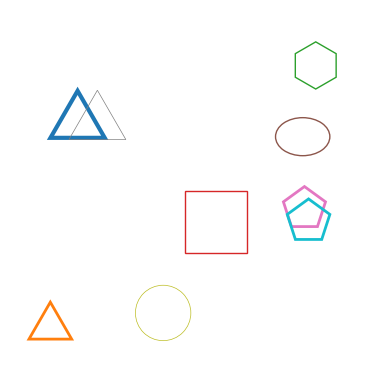[{"shape": "triangle", "thickness": 3, "radius": 0.41, "center": [0.202, 0.683]}, {"shape": "triangle", "thickness": 2, "radius": 0.32, "center": [0.131, 0.151]}, {"shape": "hexagon", "thickness": 1, "radius": 0.31, "center": [0.82, 0.83]}, {"shape": "square", "thickness": 1, "radius": 0.4, "center": [0.561, 0.424]}, {"shape": "oval", "thickness": 1, "radius": 0.35, "center": [0.786, 0.645]}, {"shape": "pentagon", "thickness": 2, "radius": 0.29, "center": [0.791, 0.458]}, {"shape": "triangle", "thickness": 0.5, "radius": 0.43, "center": [0.253, 0.68]}, {"shape": "circle", "thickness": 0.5, "radius": 0.36, "center": [0.424, 0.187]}, {"shape": "pentagon", "thickness": 2, "radius": 0.29, "center": [0.801, 0.425]}]